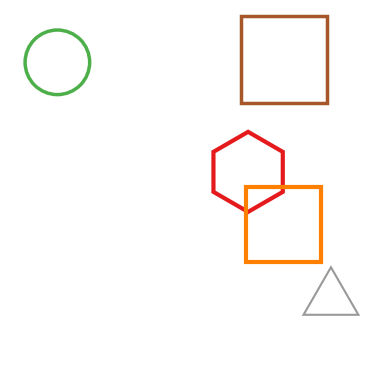[{"shape": "hexagon", "thickness": 3, "radius": 0.52, "center": [0.644, 0.554]}, {"shape": "circle", "thickness": 2.5, "radius": 0.42, "center": [0.149, 0.838]}, {"shape": "square", "thickness": 3, "radius": 0.49, "center": [0.735, 0.416]}, {"shape": "square", "thickness": 2.5, "radius": 0.56, "center": [0.738, 0.845]}, {"shape": "triangle", "thickness": 1.5, "radius": 0.41, "center": [0.86, 0.223]}]